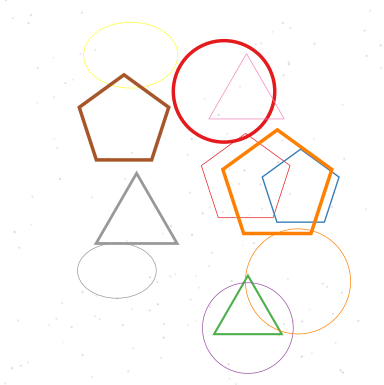[{"shape": "pentagon", "thickness": 0.5, "radius": 0.61, "center": [0.638, 0.532]}, {"shape": "circle", "thickness": 2.5, "radius": 0.66, "center": [0.582, 0.763]}, {"shape": "pentagon", "thickness": 1, "radius": 0.52, "center": [0.781, 0.508]}, {"shape": "triangle", "thickness": 1.5, "radius": 0.51, "center": [0.644, 0.183]}, {"shape": "circle", "thickness": 0.5, "radius": 0.59, "center": [0.644, 0.148]}, {"shape": "circle", "thickness": 0.5, "radius": 0.68, "center": [0.774, 0.269]}, {"shape": "pentagon", "thickness": 2.5, "radius": 0.74, "center": [0.72, 0.514]}, {"shape": "oval", "thickness": 0.5, "radius": 0.61, "center": [0.339, 0.857]}, {"shape": "pentagon", "thickness": 2.5, "radius": 0.61, "center": [0.322, 0.683]}, {"shape": "triangle", "thickness": 0.5, "radius": 0.57, "center": [0.64, 0.748]}, {"shape": "triangle", "thickness": 2, "radius": 0.61, "center": [0.355, 0.428]}, {"shape": "oval", "thickness": 0.5, "radius": 0.51, "center": [0.304, 0.297]}]